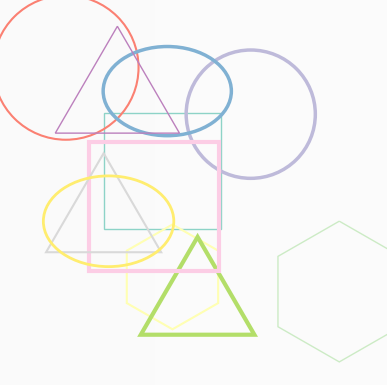[{"shape": "square", "thickness": 1, "radius": 0.75, "center": [0.42, 0.555]}, {"shape": "hexagon", "thickness": 1.5, "radius": 0.68, "center": [0.445, 0.281]}, {"shape": "circle", "thickness": 2.5, "radius": 0.83, "center": [0.647, 0.703]}, {"shape": "circle", "thickness": 1.5, "radius": 0.94, "center": [0.17, 0.825]}, {"shape": "oval", "thickness": 2.5, "radius": 0.83, "center": [0.432, 0.763]}, {"shape": "triangle", "thickness": 3, "radius": 0.85, "center": [0.51, 0.215]}, {"shape": "square", "thickness": 3, "radius": 0.84, "center": [0.398, 0.463]}, {"shape": "triangle", "thickness": 1.5, "radius": 0.86, "center": [0.267, 0.431]}, {"shape": "triangle", "thickness": 1, "radius": 0.93, "center": [0.303, 0.747]}, {"shape": "hexagon", "thickness": 1, "radius": 0.91, "center": [0.876, 0.243]}, {"shape": "oval", "thickness": 2, "radius": 0.84, "center": [0.28, 0.425]}]